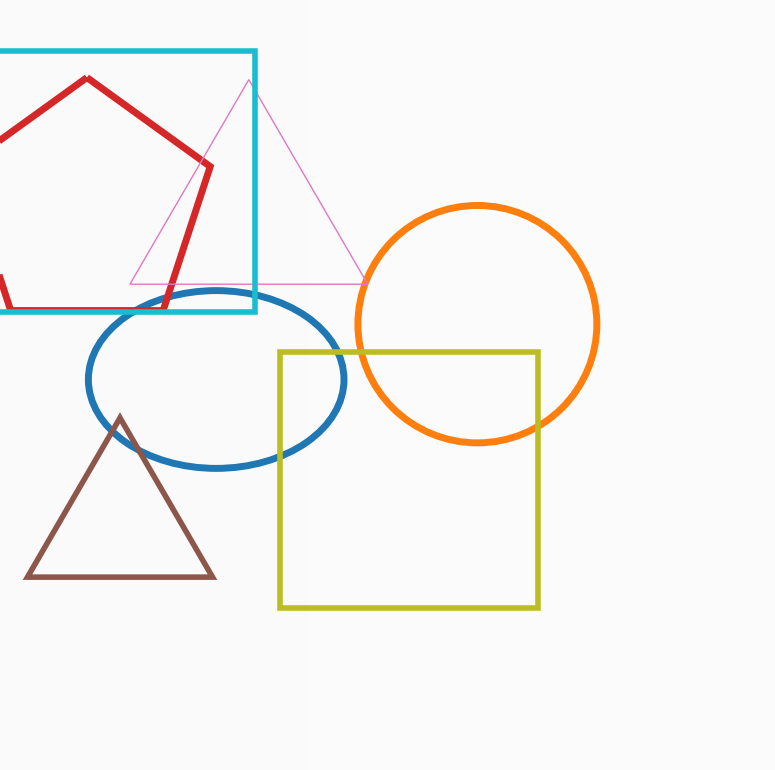[{"shape": "oval", "thickness": 2.5, "radius": 0.82, "center": [0.279, 0.507]}, {"shape": "circle", "thickness": 2.5, "radius": 0.77, "center": [0.616, 0.579]}, {"shape": "pentagon", "thickness": 2.5, "radius": 0.84, "center": [0.112, 0.732]}, {"shape": "triangle", "thickness": 2, "radius": 0.69, "center": [0.155, 0.319]}, {"shape": "triangle", "thickness": 0.5, "radius": 0.89, "center": [0.321, 0.719]}, {"shape": "square", "thickness": 2, "radius": 0.83, "center": [0.528, 0.376]}, {"shape": "square", "thickness": 2, "radius": 0.85, "center": [0.159, 0.764]}]